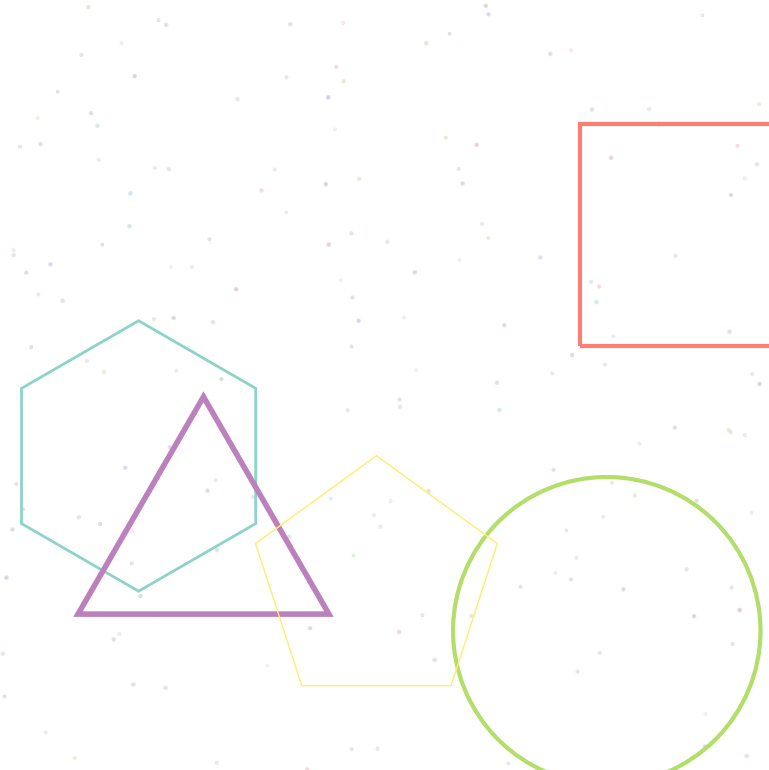[{"shape": "hexagon", "thickness": 1, "radius": 0.88, "center": [0.18, 0.408]}, {"shape": "square", "thickness": 1.5, "radius": 0.72, "center": [0.898, 0.695]}, {"shape": "circle", "thickness": 1.5, "radius": 1.0, "center": [0.788, 0.181]}, {"shape": "triangle", "thickness": 2, "radius": 0.94, "center": [0.264, 0.297]}, {"shape": "pentagon", "thickness": 0.5, "radius": 0.83, "center": [0.489, 0.243]}]